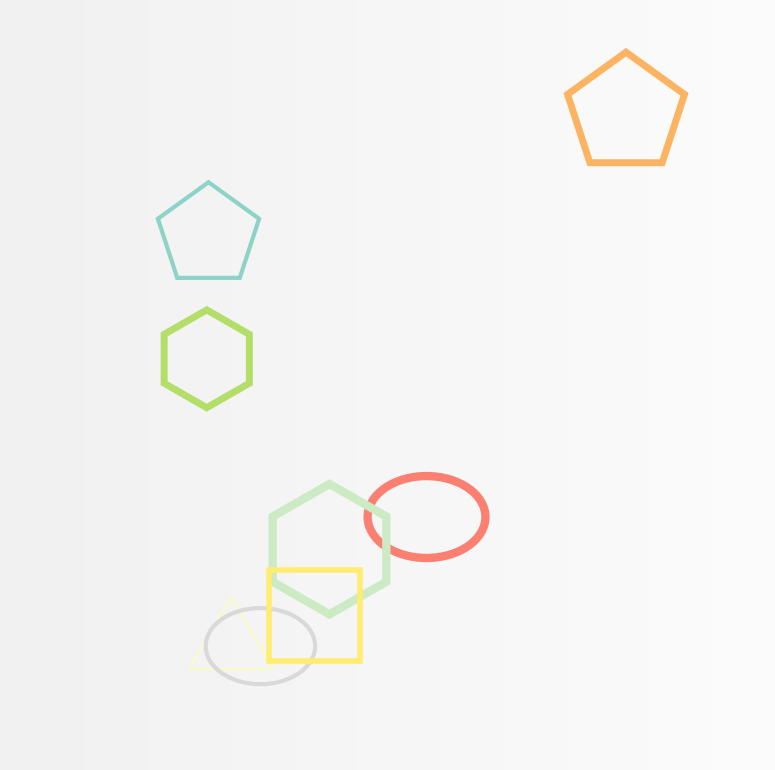[{"shape": "pentagon", "thickness": 1.5, "radius": 0.34, "center": [0.269, 0.695]}, {"shape": "triangle", "thickness": 0.5, "radius": 0.31, "center": [0.298, 0.163]}, {"shape": "oval", "thickness": 3, "radius": 0.38, "center": [0.55, 0.329]}, {"shape": "pentagon", "thickness": 2.5, "radius": 0.4, "center": [0.808, 0.853]}, {"shape": "hexagon", "thickness": 2.5, "radius": 0.32, "center": [0.267, 0.534]}, {"shape": "oval", "thickness": 1.5, "radius": 0.35, "center": [0.336, 0.161]}, {"shape": "hexagon", "thickness": 3, "radius": 0.42, "center": [0.425, 0.287]}, {"shape": "square", "thickness": 2, "radius": 0.29, "center": [0.406, 0.201]}]